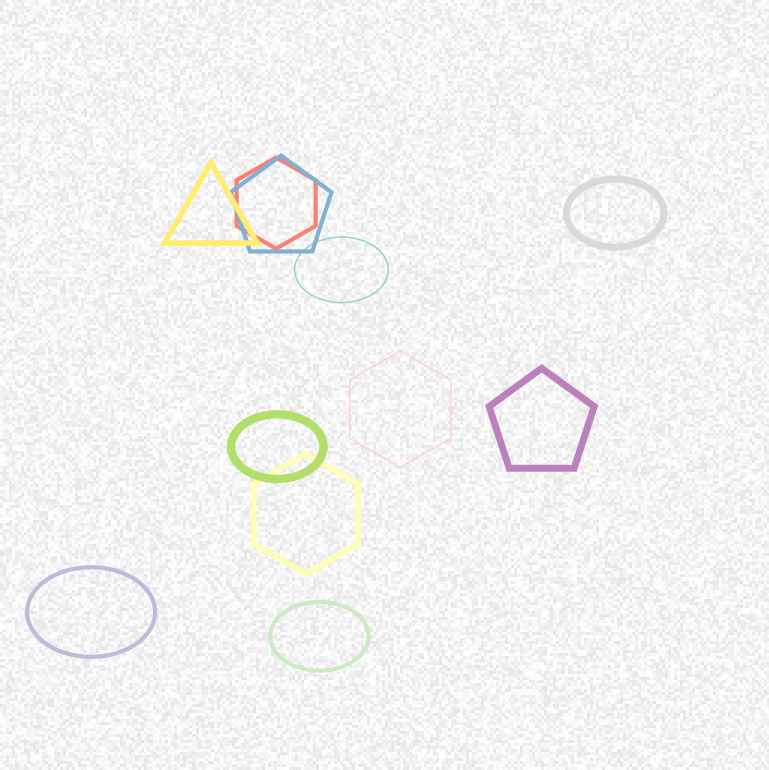[{"shape": "oval", "thickness": 0.5, "radius": 0.3, "center": [0.443, 0.65]}, {"shape": "hexagon", "thickness": 2, "radius": 0.39, "center": [0.397, 0.333]}, {"shape": "oval", "thickness": 1.5, "radius": 0.42, "center": [0.118, 0.205]}, {"shape": "hexagon", "thickness": 1.5, "radius": 0.3, "center": [0.359, 0.736]}, {"shape": "pentagon", "thickness": 1.5, "radius": 0.34, "center": [0.365, 0.729]}, {"shape": "oval", "thickness": 3, "radius": 0.3, "center": [0.36, 0.42]}, {"shape": "hexagon", "thickness": 0.5, "radius": 0.38, "center": [0.52, 0.469]}, {"shape": "oval", "thickness": 2.5, "radius": 0.32, "center": [0.799, 0.723]}, {"shape": "pentagon", "thickness": 2.5, "radius": 0.36, "center": [0.703, 0.45]}, {"shape": "oval", "thickness": 1.5, "radius": 0.32, "center": [0.415, 0.174]}, {"shape": "triangle", "thickness": 2, "radius": 0.35, "center": [0.274, 0.719]}]